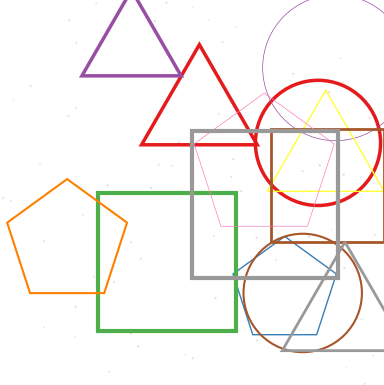[{"shape": "triangle", "thickness": 2.5, "radius": 0.87, "center": [0.518, 0.711]}, {"shape": "circle", "thickness": 2.5, "radius": 0.81, "center": [0.826, 0.629]}, {"shape": "pentagon", "thickness": 1, "radius": 0.71, "center": [0.74, 0.245]}, {"shape": "square", "thickness": 3, "radius": 0.9, "center": [0.433, 0.319]}, {"shape": "circle", "thickness": 0.5, "radius": 0.95, "center": [0.872, 0.824]}, {"shape": "triangle", "thickness": 2.5, "radius": 0.74, "center": [0.342, 0.877]}, {"shape": "pentagon", "thickness": 1.5, "radius": 0.82, "center": [0.174, 0.371]}, {"shape": "triangle", "thickness": 1, "radius": 0.88, "center": [0.846, 0.591]}, {"shape": "circle", "thickness": 1.5, "radius": 0.77, "center": [0.786, 0.239]}, {"shape": "square", "thickness": 2, "radius": 0.73, "center": [0.85, 0.517]}, {"shape": "pentagon", "thickness": 0.5, "radius": 0.96, "center": [0.686, 0.567]}, {"shape": "square", "thickness": 3, "radius": 0.95, "center": [0.689, 0.469]}, {"shape": "triangle", "thickness": 2, "radius": 0.94, "center": [0.896, 0.183]}]